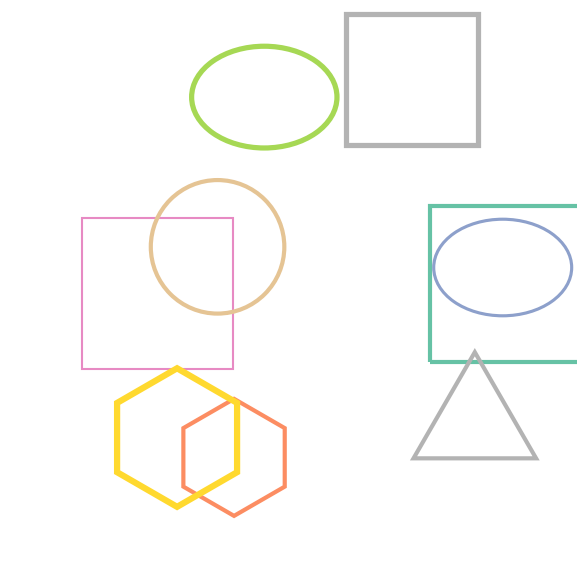[{"shape": "square", "thickness": 2, "radius": 0.68, "center": [0.88, 0.508]}, {"shape": "hexagon", "thickness": 2, "radius": 0.51, "center": [0.405, 0.207]}, {"shape": "oval", "thickness": 1.5, "radius": 0.6, "center": [0.87, 0.536]}, {"shape": "square", "thickness": 1, "radius": 0.65, "center": [0.273, 0.491]}, {"shape": "oval", "thickness": 2.5, "radius": 0.63, "center": [0.458, 0.831]}, {"shape": "hexagon", "thickness": 3, "radius": 0.6, "center": [0.307, 0.241]}, {"shape": "circle", "thickness": 2, "radius": 0.58, "center": [0.377, 0.572]}, {"shape": "square", "thickness": 2.5, "radius": 0.57, "center": [0.714, 0.862]}, {"shape": "triangle", "thickness": 2, "radius": 0.61, "center": [0.822, 0.267]}]